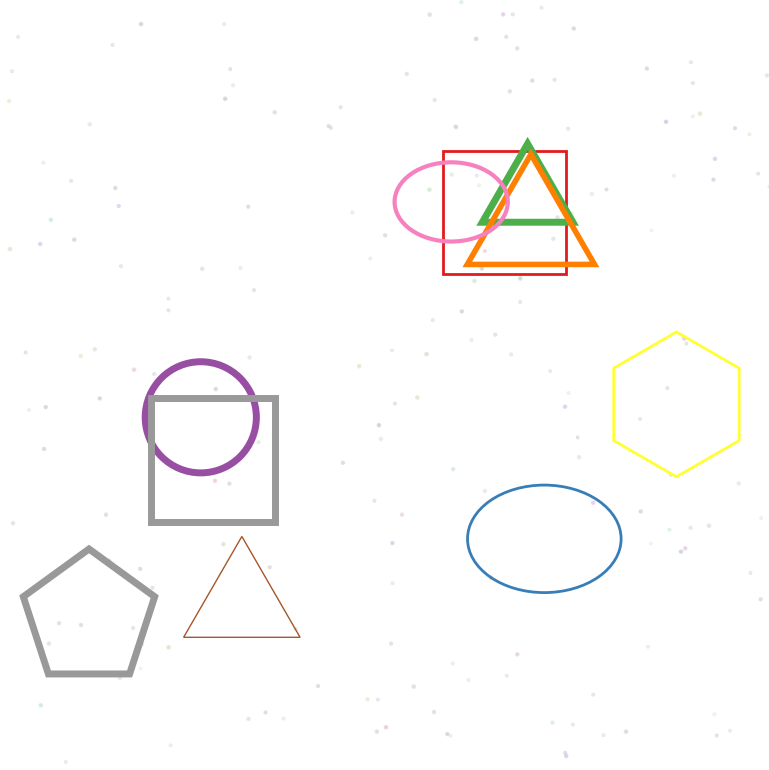[{"shape": "square", "thickness": 1, "radius": 0.4, "center": [0.655, 0.724]}, {"shape": "oval", "thickness": 1, "radius": 0.5, "center": [0.707, 0.3]}, {"shape": "triangle", "thickness": 2.5, "radius": 0.34, "center": [0.685, 0.745]}, {"shape": "circle", "thickness": 2.5, "radius": 0.36, "center": [0.261, 0.458]}, {"shape": "triangle", "thickness": 2, "radius": 0.48, "center": [0.689, 0.704]}, {"shape": "hexagon", "thickness": 1, "radius": 0.47, "center": [0.878, 0.475]}, {"shape": "triangle", "thickness": 0.5, "radius": 0.44, "center": [0.314, 0.216]}, {"shape": "oval", "thickness": 1.5, "radius": 0.37, "center": [0.586, 0.738]}, {"shape": "square", "thickness": 2.5, "radius": 0.4, "center": [0.277, 0.403]}, {"shape": "pentagon", "thickness": 2.5, "radius": 0.45, "center": [0.116, 0.197]}]